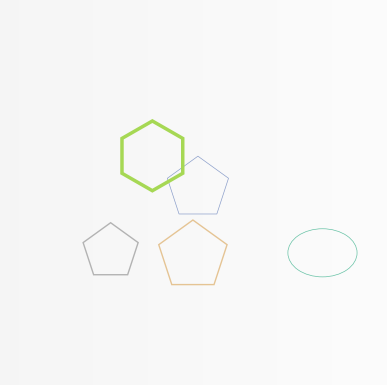[{"shape": "oval", "thickness": 0.5, "radius": 0.45, "center": [0.832, 0.343]}, {"shape": "pentagon", "thickness": 0.5, "radius": 0.41, "center": [0.511, 0.511]}, {"shape": "hexagon", "thickness": 2.5, "radius": 0.45, "center": [0.393, 0.595]}, {"shape": "pentagon", "thickness": 1, "radius": 0.46, "center": [0.498, 0.336]}, {"shape": "pentagon", "thickness": 1, "radius": 0.37, "center": [0.286, 0.347]}]